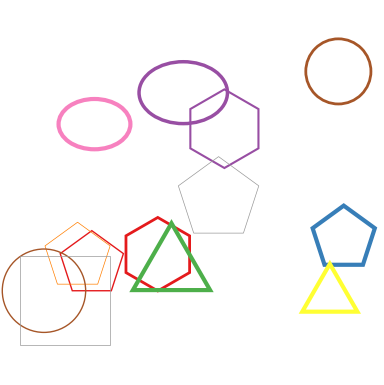[{"shape": "pentagon", "thickness": 1, "radius": 0.43, "center": [0.238, 0.315]}, {"shape": "hexagon", "thickness": 2, "radius": 0.48, "center": [0.41, 0.34]}, {"shape": "pentagon", "thickness": 3, "radius": 0.42, "center": [0.893, 0.381]}, {"shape": "triangle", "thickness": 3, "radius": 0.58, "center": [0.445, 0.304]}, {"shape": "oval", "thickness": 2.5, "radius": 0.57, "center": [0.476, 0.759]}, {"shape": "hexagon", "thickness": 1.5, "radius": 0.51, "center": [0.583, 0.666]}, {"shape": "pentagon", "thickness": 0.5, "radius": 0.44, "center": [0.201, 0.334]}, {"shape": "triangle", "thickness": 3, "radius": 0.41, "center": [0.857, 0.232]}, {"shape": "circle", "thickness": 2, "radius": 0.42, "center": [0.879, 0.815]}, {"shape": "circle", "thickness": 1, "radius": 0.54, "center": [0.114, 0.245]}, {"shape": "oval", "thickness": 3, "radius": 0.47, "center": [0.245, 0.678]}, {"shape": "square", "thickness": 0.5, "radius": 0.58, "center": [0.168, 0.219]}, {"shape": "pentagon", "thickness": 0.5, "radius": 0.55, "center": [0.568, 0.483]}]